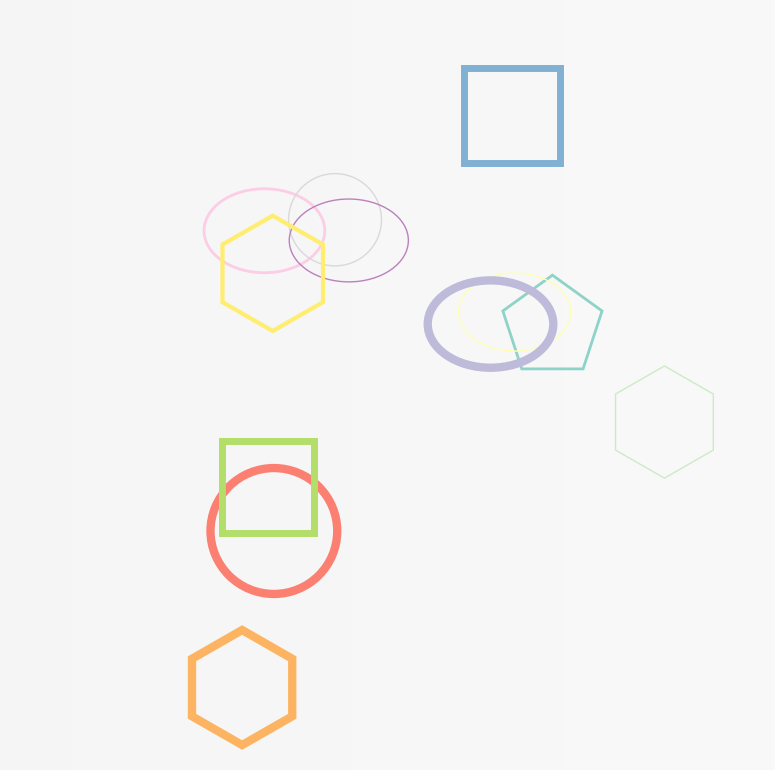[{"shape": "pentagon", "thickness": 1, "radius": 0.34, "center": [0.713, 0.575]}, {"shape": "oval", "thickness": 0.5, "radius": 0.36, "center": [0.664, 0.595]}, {"shape": "oval", "thickness": 3, "radius": 0.41, "center": [0.633, 0.579]}, {"shape": "circle", "thickness": 3, "radius": 0.41, "center": [0.353, 0.31]}, {"shape": "square", "thickness": 2.5, "radius": 0.31, "center": [0.66, 0.85]}, {"shape": "hexagon", "thickness": 3, "radius": 0.37, "center": [0.312, 0.107]}, {"shape": "square", "thickness": 2.5, "radius": 0.3, "center": [0.346, 0.367]}, {"shape": "oval", "thickness": 1, "radius": 0.39, "center": [0.341, 0.7]}, {"shape": "circle", "thickness": 0.5, "radius": 0.3, "center": [0.432, 0.715]}, {"shape": "oval", "thickness": 0.5, "radius": 0.38, "center": [0.45, 0.688]}, {"shape": "hexagon", "thickness": 0.5, "radius": 0.36, "center": [0.857, 0.452]}, {"shape": "hexagon", "thickness": 1.5, "radius": 0.37, "center": [0.352, 0.645]}]